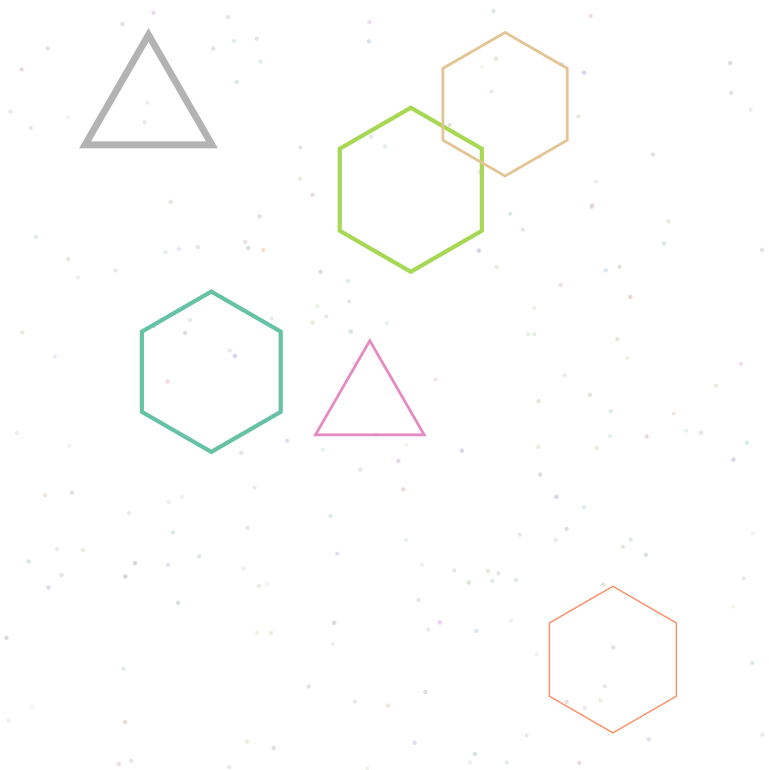[{"shape": "hexagon", "thickness": 1.5, "radius": 0.52, "center": [0.274, 0.517]}, {"shape": "hexagon", "thickness": 0.5, "radius": 0.48, "center": [0.796, 0.143]}, {"shape": "triangle", "thickness": 1, "radius": 0.41, "center": [0.48, 0.476]}, {"shape": "hexagon", "thickness": 1.5, "radius": 0.53, "center": [0.533, 0.754]}, {"shape": "hexagon", "thickness": 1, "radius": 0.47, "center": [0.656, 0.865]}, {"shape": "triangle", "thickness": 2.5, "radius": 0.48, "center": [0.193, 0.859]}]